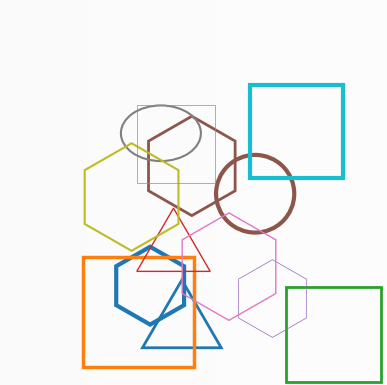[{"shape": "triangle", "thickness": 2, "radius": 0.59, "center": [0.469, 0.155]}, {"shape": "hexagon", "thickness": 3, "radius": 0.51, "center": [0.387, 0.258]}, {"shape": "square", "thickness": 2.5, "radius": 0.72, "center": [0.357, 0.189]}, {"shape": "square", "thickness": 2, "radius": 0.62, "center": [0.861, 0.131]}, {"shape": "triangle", "thickness": 1, "radius": 0.55, "center": [0.448, 0.35]}, {"shape": "hexagon", "thickness": 0.5, "radius": 0.5, "center": [0.703, 0.225]}, {"shape": "hexagon", "thickness": 2, "radius": 0.65, "center": [0.495, 0.569]}, {"shape": "circle", "thickness": 3, "radius": 0.5, "center": [0.658, 0.497]}, {"shape": "hexagon", "thickness": 1, "radius": 0.7, "center": [0.591, 0.307]}, {"shape": "oval", "thickness": 1.5, "radius": 0.52, "center": [0.415, 0.654]}, {"shape": "hexagon", "thickness": 1.5, "radius": 0.7, "center": [0.34, 0.488]}, {"shape": "square", "thickness": 0.5, "radius": 0.51, "center": [0.454, 0.626]}, {"shape": "square", "thickness": 3, "radius": 0.6, "center": [0.765, 0.658]}]